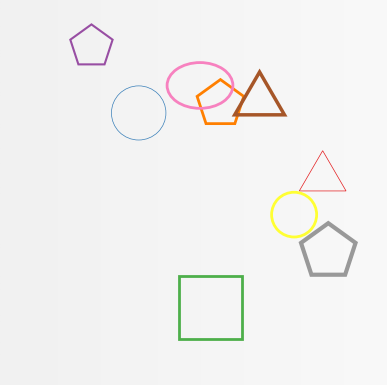[{"shape": "triangle", "thickness": 0.5, "radius": 0.35, "center": [0.833, 0.539]}, {"shape": "circle", "thickness": 0.5, "radius": 0.35, "center": [0.358, 0.707]}, {"shape": "square", "thickness": 2, "radius": 0.41, "center": [0.543, 0.201]}, {"shape": "pentagon", "thickness": 1.5, "radius": 0.29, "center": [0.236, 0.879]}, {"shape": "pentagon", "thickness": 2, "radius": 0.32, "center": [0.569, 0.73]}, {"shape": "circle", "thickness": 2, "radius": 0.29, "center": [0.759, 0.443]}, {"shape": "triangle", "thickness": 2.5, "radius": 0.37, "center": [0.67, 0.739]}, {"shape": "oval", "thickness": 2, "radius": 0.42, "center": [0.516, 0.778]}, {"shape": "pentagon", "thickness": 3, "radius": 0.37, "center": [0.847, 0.346]}]